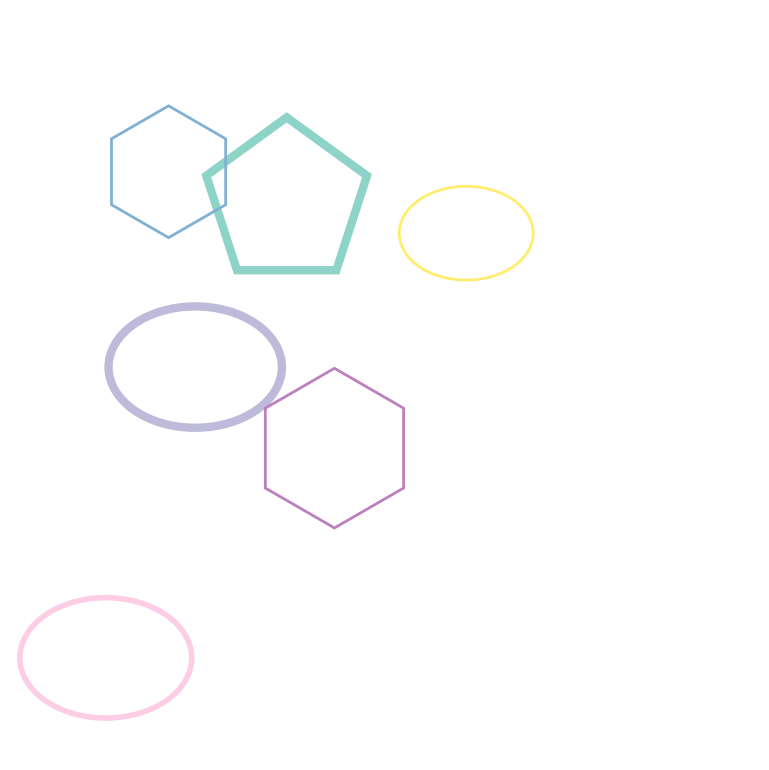[{"shape": "pentagon", "thickness": 3, "radius": 0.55, "center": [0.372, 0.738]}, {"shape": "oval", "thickness": 3, "radius": 0.56, "center": [0.254, 0.523]}, {"shape": "hexagon", "thickness": 1, "radius": 0.43, "center": [0.219, 0.777]}, {"shape": "oval", "thickness": 2, "radius": 0.56, "center": [0.137, 0.146]}, {"shape": "hexagon", "thickness": 1, "radius": 0.52, "center": [0.434, 0.418]}, {"shape": "oval", "thickness": 1, "radius": 0.44, "center": [0.605, 0.697]}]